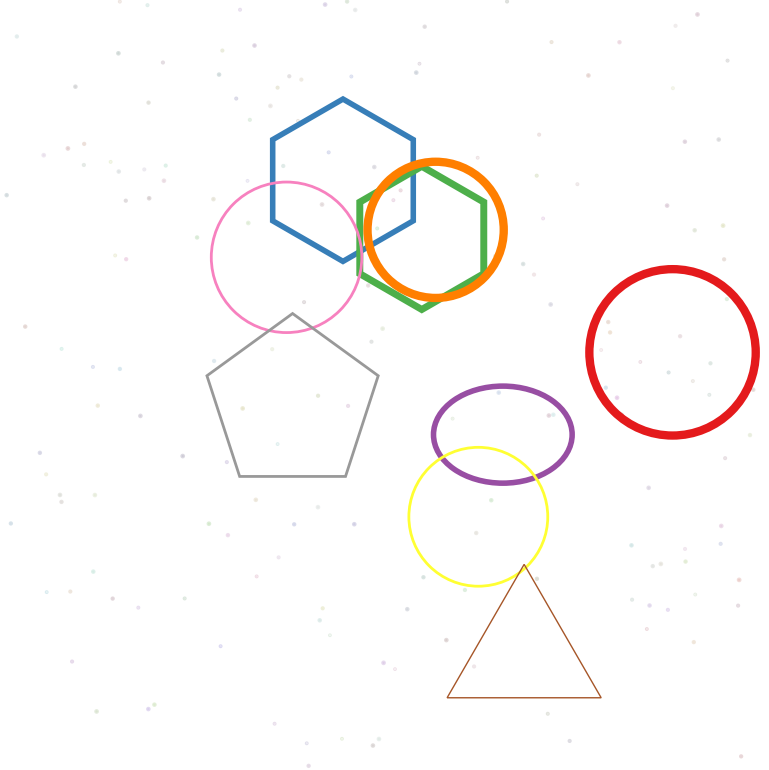[{"shape": "circle", "thickness": 3, "radius": 0.54, "center": [0.873, 0.542]}, {"shape": "hexagon", "thickness": 2, "radius": 0.53, "center": [0.445, 0.766]}, {"shape": "hexagon", "thickness": 2.5, "radius": 0.46, "center": [0.548, 0.691]}, {"shape": "oval", "thickness": 2, "radius": 0.45, "center": [0.653, 0.436]}, {"shape": "circle", "thickness": 3, "radius": 0.44, "center": [0.566, 0.701]}, {"shape": "circle", "thickness": 1, "radius": 0.45, "center": [0.621, 0.329]}, {"shape": "triangle", "thickness": 0.5, "radius": 0.58, "center": [0.681, 0.152]}, {"shape": "circle", "thickness": 1, "radius": 0.49, "center": [0.372, 0.666]}, {"shape": "pentagon", "thickness": 1, "radius": 0.58, "center": [0.38, 0.476]}]